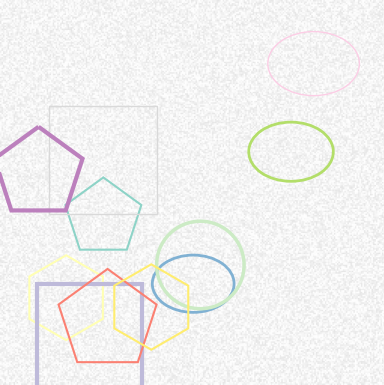[{"shape": "pentagon", "thickness": 1.5, "radius": 0.52, "center": [0.268, 0.435]}, {"shape": "hexagon", "thickness": 1.5, "radius": 0.55, "center": [0.172, 0.227]}, {"shape": "square", "thickness": 3, "radius": 0.68, "center": [0.233, 0.127]}, {"shape": "pentagon", "thickness": 1.5, "radius": 0.67, "center": [0.279, 0.168]}, {"shape": "oval", "thickness": 2, "radius": 0.53, "center": [0.502, 0.263]}, {"shape": "oval", "thickness": 2, "radius": 0.55, "center": [0.756, 0.606]}, {"shape": "oval", "thickness": 1, "radius": 0.59, "center": [0.815, 0.835]}, {"shape": "square", "thickness": 1, "radius": 0.7, "center": [0.268, 0.584]}, {"shape": "pentagon", "thickness": 3, "radius": 0.6, "center": [0.1, 0.551]}, {"shape": "circle", "thickness": 2.5, "radius": 0.57, "center": [0.52, 0.312]}, {"shape": "hexagon", "thickness": 1.5, "radius": 0.55, "center": [0.393, 0.203]}]